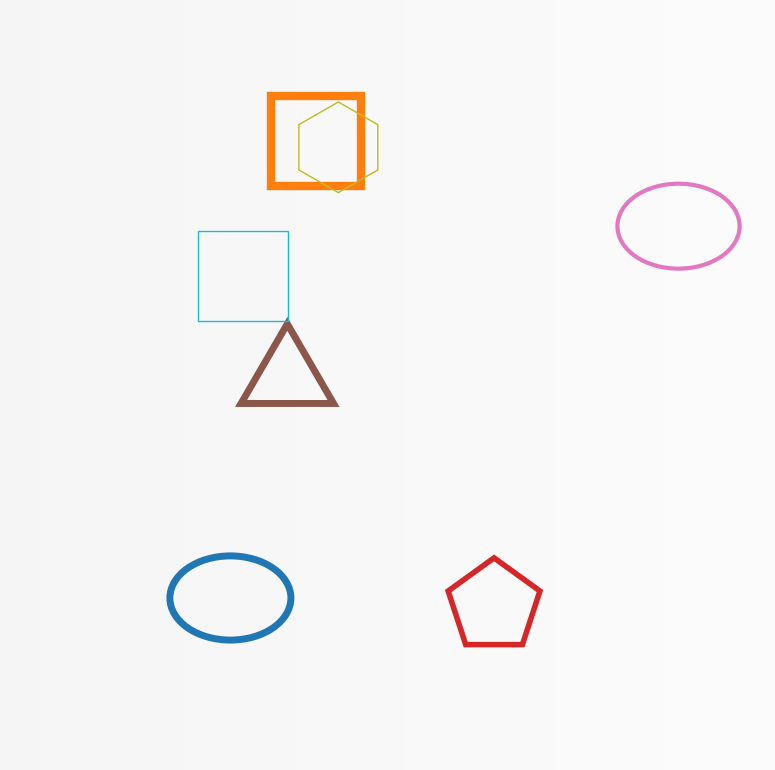[{"shape": "oval", "thickness": 2.5, "radius": 0.39, "center": [0.297, 0.223]}, {"shape": "square", "thickness": 3, "radius": 0.29, "center": [0.407, 0.817]}, {"shape": "pentagon", "thickness": 2, "radius": 0.31, "center": [0.637, 0.213]}, {"shape": "triangle", "thickness": 2.5, "radius": 0.34, "center": [0.371, 0.51]}, {"shape": "oval", "thickness": 1.5, "radius": 0.39, "center": [0.876, 0.706]}, {"shape": "hexagon", "thickness": 0.5, "radius": 0.29, "center": [0.437, 0.809]}, {"shape": "square", "thickness": 0.5, "radius": 0.29, "center": [0.314, 0.641]}]